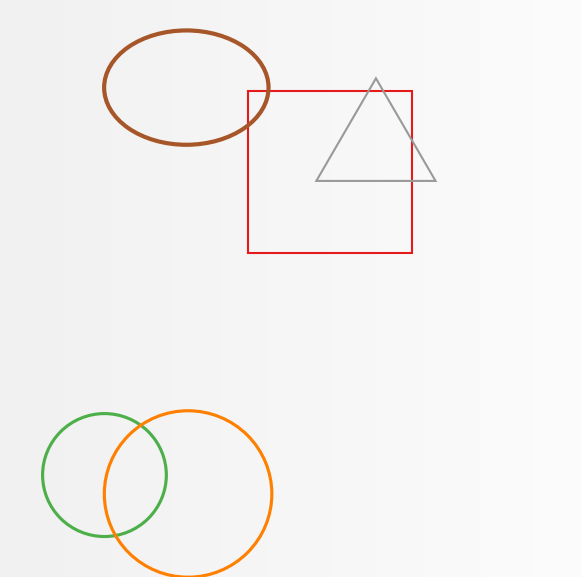[{"shape": "square", "thickness": 1, "radius": 0.7, "center": [0.568, 0.701]}, {"shape": "circle", "thickness": 1.5, "radius": 0.53, "center": [0.18, 0.177]}, {"shape": "circle", "thickness": 1.5, "radius": 0.72, "center": [0.324, 0.144]}, {"shape": "oval", "thickness": 2, "radius": 0.71, "center": [0.321, 0.847]}, {"shape": "triangle", "thickness": 1, "radius": 0.59, "center": [0.647, 0.745]}]